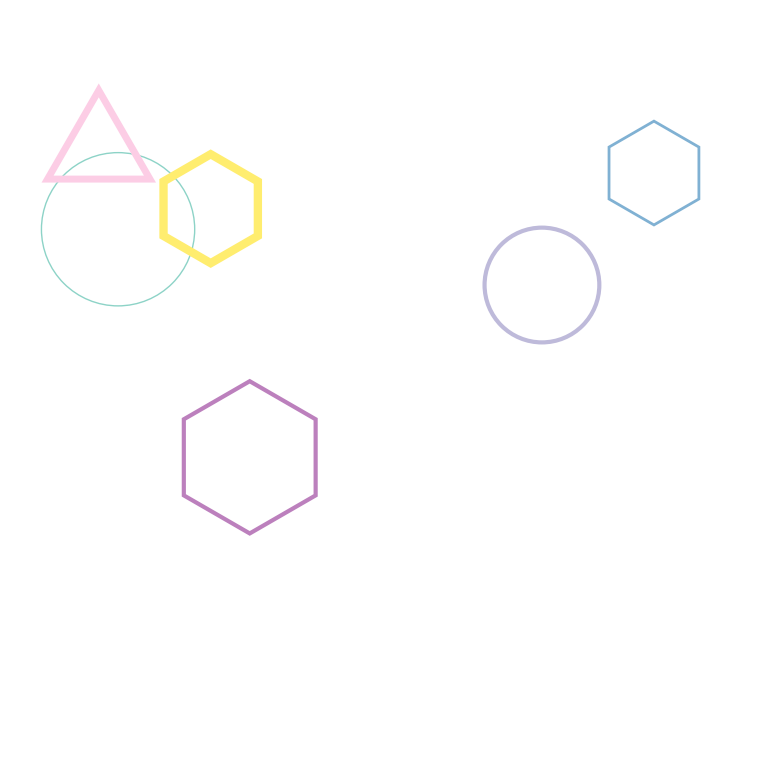[{"shape": "circle", "thickness": 0.5, "radius": 0.5, "center": [0.153, 0.702]}, {"shape": "circle", "thickness": 1.5, "radius": 0.37, "center": [0.704, 0.63]}, {"shape": "hexagon", "thickness": 1, "radius": 0.34, "center": [0.849, 0.775]}, {"shape": "triangle", "thickness": 2.5, "radius": 0.38, "center": [0.128, 0.806]}, {"shape": "hexagon", "thickness": 1.5, "radius": 0.49, "center": [0.324, 0.406]}, {"shape": "hexagon", "thickness": 3, "radius": 0.35, "center": [0.274, 0.729]}]